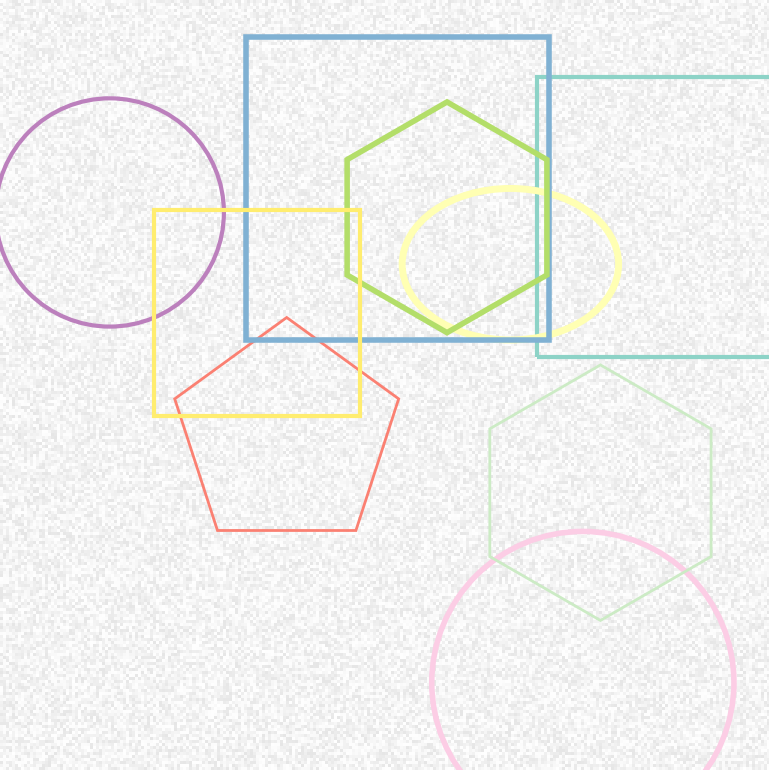[{"shape": "square", "thickness": 1.5, "radius": 0.91, "center": [0.879, 0.718]}, {"shape": "oval", "thickness": 2.5, "radius": 0.7, "center": [0.663, 0.657]}, {"shape": "pentagon", "thickness": 1, "radius": 0.76, "center": [0.372, 0.435]}, {"shape": "square", "thickness": 2, "radius": 0.98, "center": [0.517, 0.755]}, {"shape": "hexagon", "thickness": 2, "radius": 0.75, "center": [0.581, 0.718]}, {"shape": "circle", "thickness": 2, "radius": 0.98, "center": [0.757, 0.114]}, {"shape": "circle", "thickness": 1.5, "radius": 0.74, "center": [0.143, 0.724]}, {"shape": "hexagon", "thickness": 1, "radius": 0.83, "center": [0.78, 0.36]}, {"shape": "square", "thickness": 1.5, "radius": 0.67, "center": [0.334, 0.594]}]